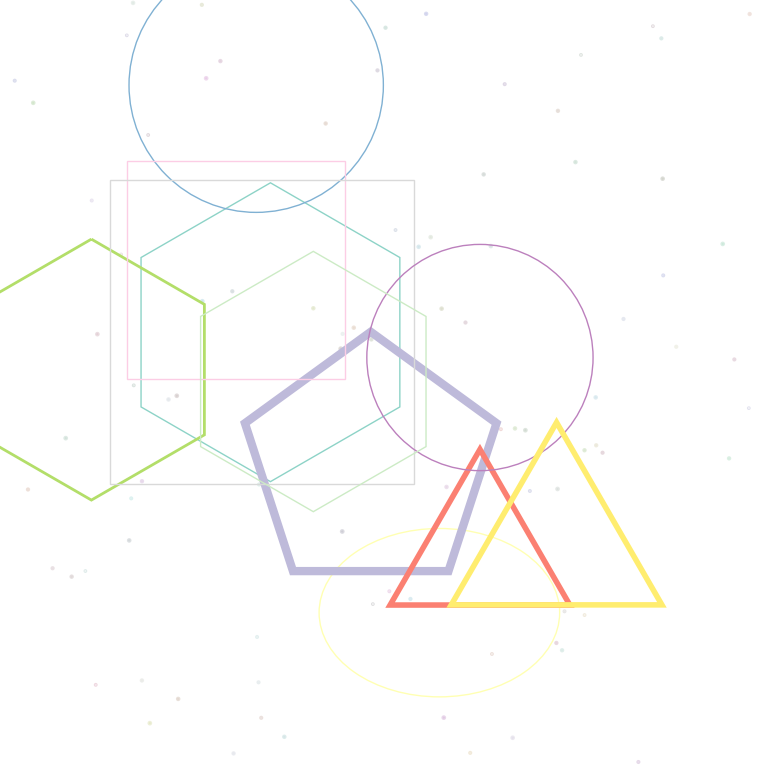[{"shape": "hexagon", "thickness": 0.5, "radius": 0.97, "center": [0.351, 0.569]}, {"shape": "oval", "thickness": 0.5, "radius": 0.78, "center": [0.571, 0.204]}, {"shape": "pentagon", "thickness": 3, "radius": 0.86, "center": [0.481, 0.397]}, {"shape": "triangle", "thickness": 2, "radius": 0.67, "center": [0.623, 0.282]}, {"shape": "circle", "thickness": 0.5, "radius": 0.83, "center": [0.333, 0.889]}, {"shape": "hexagon", "thickness": 1, "radius": 0.85, "center": [0.119, 0.52]}, {"shape": "square", "thickness": 0.5, "radius": 0.71, "center": [0.306, 0.649]}, {"shape": "square", "thickness": 0.5, "radius": 0.99, "center": [0.34, 0.569]}, {"shape": "circle", "thickness": 0.5, "radius": 0.73, "center": [0.623, 0.536]}, {"shape": "hexagon", "thickness": 0.5, "radius": 0.85, "center": [0.407, 0.505]}, {"shape": "triangle", "thickness": 2, "radius": 0.79, "center": [0.723, 0.293]}]